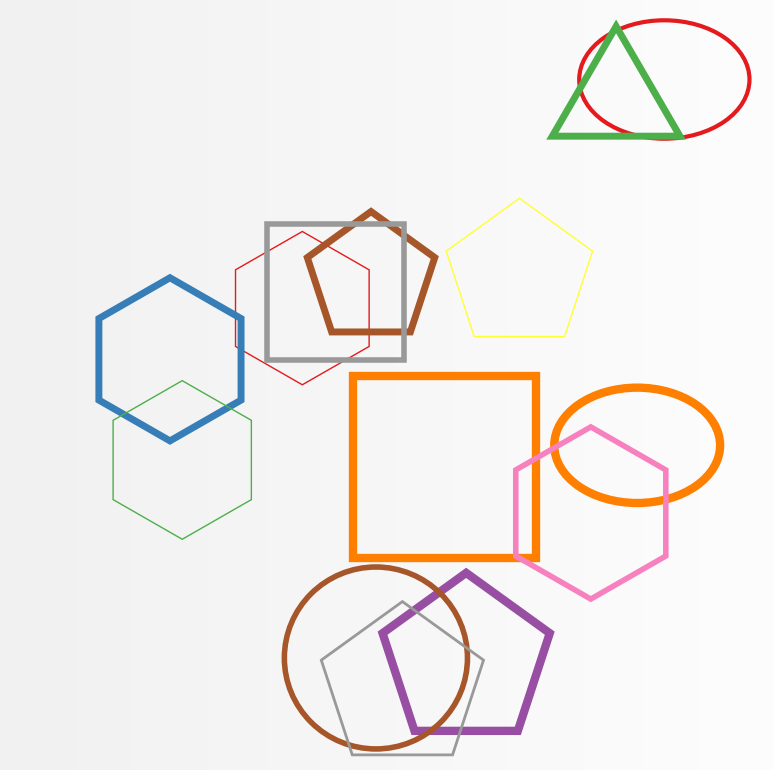[{"shape": "oval", "thickness": 1.5, "radius": 0.55, "center": [0.857, 0.897]}, {"shape": "hexagon", "thickness": 0.5, "radius": 0.5, "center": [0.39, 0.6]}, {"shape": "hexagon", "thickness": 2.5, "radius": 0.53, "center": [0.219, 0.533]}, {"shape": "triangle", "thickness": 2.5, "radius": 0.48, "center": [0.795, 0.871]}, {"shape": "hexagon", "thickness": 0.5, "radius": 0.51, "center": [0.235, 0.403]}, {"shape": "pentagon", "thickness": 3, "radius": 0.57, "center": [0.602, 0.143]}, {"shape": "oval", "thickness": 3, "radius": 0.53, "center": [0.822, 0.422]}, {"shape": "square", "thickness": 3, "radius": 0.59, "center": [0.573, 0.394]}, {"shape": "pentagon", "thickness": 0.5, "radius": 0.5, "center": [0.67, 0.643]}, {"shape": "circle", "thickness": 2, "radius": 0.59, "center": [0.485, 0.145]}, {"shape": "pentagon", "thickness": 2.5, "radius": 0.43, "center": [0.479, 0.639]}, {"shape": "hexagon", "thickness": 2, "radius": 0.56, "center": [0.762, 0.334]}, {"shape": "square", "thickness": 2, "radius": 0.44, "center": [0.433, 0.621]}, {"shape": "pentagon", "thickness": 1, "radius": 0.55, "center": [0.519, 0.109]}]